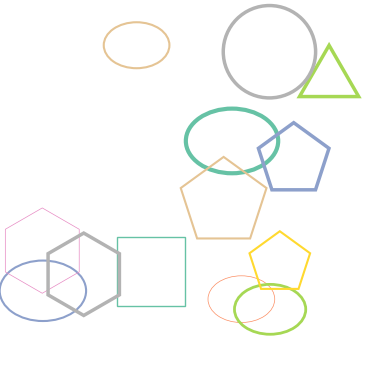[{"shape": "square", "thickness": 1, "radius": 0.44, "center": [0.392, 0.295]}, {"shape": "oval", "thickness": 3, "radius": 0.6, "center": [0.603, 0.634]}, {"shape": "oval", "thickness": 0.5, "radius": 0.43, "center": [0.627, 0.223]}, {"shape": "oval", "thickness": 1.5, "radius": 0.56, "center": [0.111, 0.245]}, {"shape": "pentagon", "thickness": 2.5, "radius": 0.48, "center": [0.763, 0.585]}, {"shape": "hexagon", "thickness": 0.5, "radius": 0.55, "center": [0.11, 0.349]}, {"shape": "oval", "thickness": 2, "radius": 0.46, "center": [0.702, 0.197]}, {"shape": "triangle", "thickness": 2.5, "radius": 0.44, "center": [0.855, 0.794]}, {"shape": "pentagon", "thickness": 1.5, "radius": 0.41, "center": [0.727, 0.317]}, {"shape": "pentagon", "thickness": 1.5, "radius": 0.59, "center": [0.581, 0.475]}, {"shape": "oval", "thickness": 1.5, "radius": 0.43, "center": [0.355, 0.883]}, {"shape": "hexagon", "thickness": 2.5, "radius": 0.53, "center": [0.218, 0.288]}, {"shape": "circle", "thickness": 2.5, "radius": 0.6, "center": [0.7, 0.866]}]